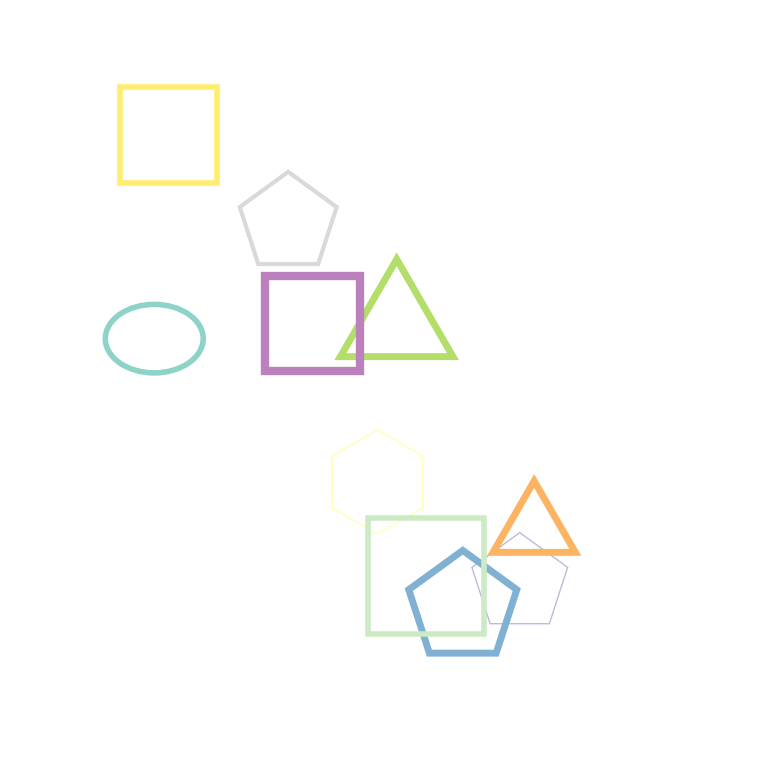[{"shape": "oval", "thickness": 2, "radius": 0.32, "center": [0.2, 0.56]}, {"shape": "hexagon", "thickness": 0.5, "radius": 0.34, "center": [0.49, 0.374]}, {"shape": "pentagon", "thickness": 0.5, "radius": 0.33, "center": [0.675, 0.243]}, {"shape": "pentagon", "thickness": 2.5, "radius": 0.37, "center": [0.601, 0.211]}, {"shape": "triangle", "thickness": 2.5, "radius": 0.31, "center": [0.694, 0.314]}, {"shape": "triangle", "thickness": 2.5, "radius": 0.42, "center": [0.515, 0.579]}, {"shape": "pentagon", "thickness": 1.5, "radius": 0.33, "center": [0.374, 0.711]}, {"shape": "square", "thickness": 3, "radius": 0.31, "center": [0.406, 0.58]}, {"shape": "square", "thickness": 2, "radius": 0.37, "center": [0.553, 0.252]}, {"shape": "square", "thickness": 2, "radius": 0.31, "center": [0.219, 0.824]}]